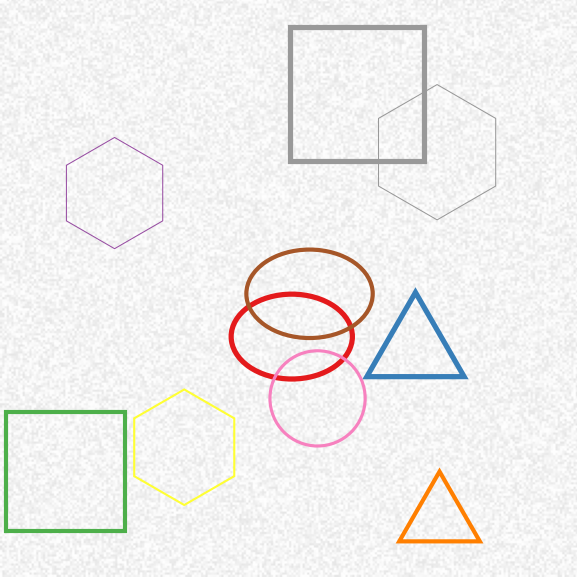[{"shape": "oval", "thickness": 2.5, "radius": 0.52, "center": [0.505, 0.416]}, {"shape": "triangle", "thickness": 2.5, "radius": 0.49, "center": [0.719, 0.396]}, {"shape": "square", "thickness": 2, "radius": 0.52, "center": [0.114, 0.182]}, {"shape": "hexagon", "thickness": 0.5, "radius": 0.48, "center": [0.198, 0.665]}, {"shape": "triangle", "thickness": 2, "radius": 0.4, "center": [0.761, 0.102]}, {"shape": "hexagon", "thickness": 1, "radius": 0.5, "center": [0.319, 0.225]}, {"shape": "oval", "thickness": 2, "radius": 0.55, "center": [0.536, 0.49]}, {"shape": "circle", "thickness": 1.5, "radius": 0.41, "center": [0.55, 0.309]}, {"shape": "square", "thickness": 2.5, "radius": 0.58, "center": [0.619, 0.836]}, {"shape": "hexagon", "thickness": 0.5, "radius": 0.59, "center": [0.757, 0.736]}]